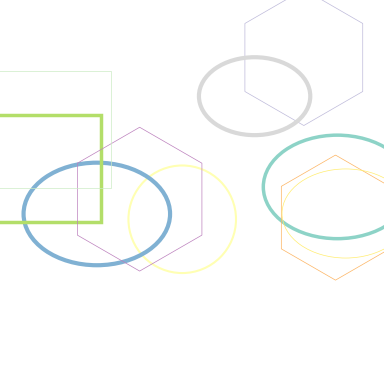[{"shape": "oval", "thickness": 2.5, "radius": 0.96, "center": [0.876, 0.515]}, {"shape": "circle", "thickness": 1.5, "radius": 0.7, "center": [0.473, 0.43]}, {"shape": "hexagon", "thickness": 0.5, "radius": 0.88, "center": [0.789, 0.851]}, {"shape": "oval", "thickness": 3, "radius": 0.95, "center": [0.251, 0.444]}, {"shape": "hexagon", "thickness": 0.5, "radius": 0.81, "center": [0.871, 0.435]}, {"shape": "square", "thickness": 2.5, "radius": 0.69, "center": [0.125, 0.563]}, {"shape": "oval", "thickness": 3, "radius": 0.72, "center": [0.661, 0.75]}, {"shape": "hexagon", "thickness": 0.5, "radius": 0.93, "center": [0.363, 0.483]}, {"shape": "square", "thickness": 0.5, "radius": 0.76, "center": [0.136, 0.664]}, {"shape": "oval", "thickness": 0.5, "radius": 0.83, "center": [0.898, 0.445]}]